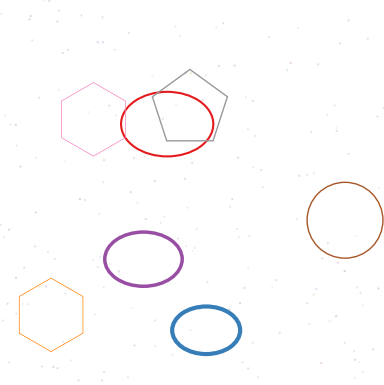[{"shape": "oval", "thickness": 1.5, "radius": 0.6, "center": [0.434, 0.678]}, {"shape": "oval", "thickness": 3, "radius": 0.44, "center": [0.535, 0.142]}, {"shape": "oval", "thickness": 2.5, "radius": 0.5, "center": [0.373, 0.327]}, {"shape": "hexagon", "thickness": 0.5, "radius": 0.48, "center": [0.133, 0.182]}, {"shape": "circle", "thickness": 1, "radius": 0.49, "center": [0.896, 0.428]}, {"shape": "hexagon", "thickness": 0.5, "radius": 0.48, "center": [0.243, 0.69]}, {"shape": "pentagon", "thickness": 1, "radius": 0.51, "center": [0.493, 0.717]}]